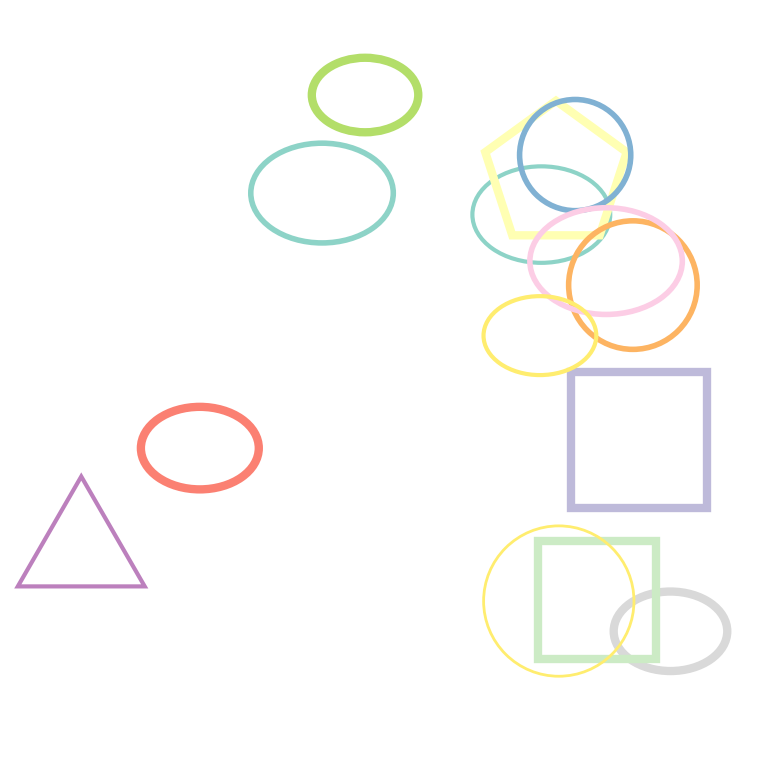[{"shape": "oval", "thickness": 1.5, "radius": 0.45, "center": [0.703, 0.721]}, {"shape": "oval", "thickness": 2, "radius": 0.46, "center": [0.418, 0.749]}, {"shape": "pentagon", "thickness": 3, "radius": 0.48, "center": [0.722, 0.773]}, {"shape": "square", "thickness": 3, "radius": 0.44, "center": [0.83, 0.429]}, {"shape": "oval", "thickness": 3, "radius": 0.38, "center": [0.26, 0.418]}, {"shape": "circle", "thickness": 2, "radius": 0.36, "center": [0.747, 0.799]}, {"shape": "circle", "thickness": 2, "radius": 0.42, "center": [0.822, 0.63]}, {"shape": "oval", "thickness": 3, "radius": 0.35, "center": [0.474, 0.877]}, {"shape": "oval", "thickness": 2, "radius": 0.49, "center": [0.787, 0.661]}, {"shape": "oval", "thickness": 3, "radius": 0.37, "center": [0.871, 0.18]}, {"shape": "triangle", "thickness": 1.5, "radius": 0.48, "center": [0.106, 0.286]}, {"shape": "square", "thickness": 3, "radius": 0.38, "center": [0.775, 0.221]}, {"shape": "oval", "thickness": 1.5, "radius": 0.37, "center": [0.701, 0.564]}, {"shape": "circle", "thickness": 1, "radius": 0.49, "center": [0.726, 0.219]}]